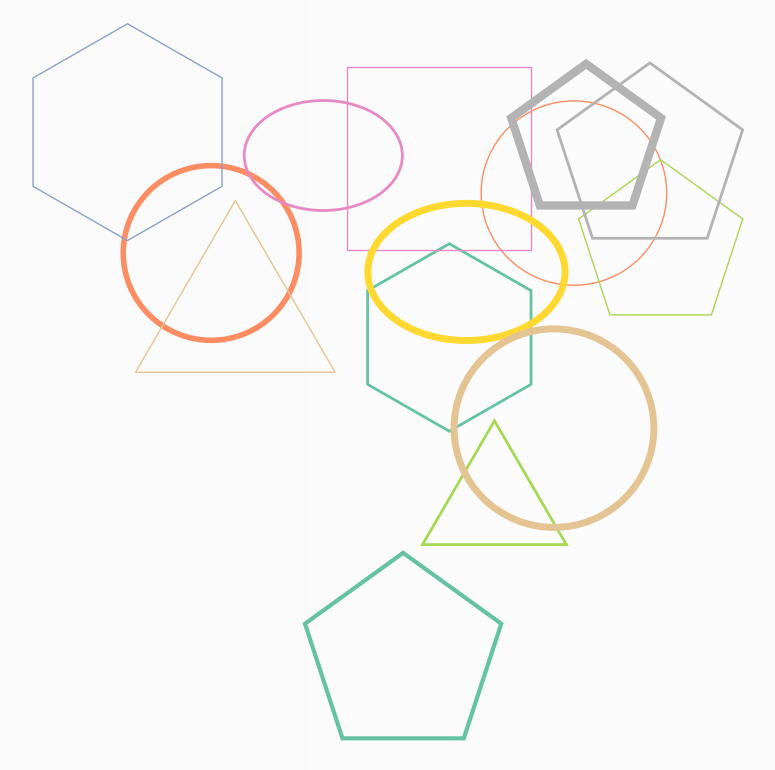[{"shape": "hexagon", "thickness": 1, "radius": 0.61, "center": [0.58, 0.562]}, {"shape": "pentagon", "thickness": 1.5, "radius": 0.67, "center": [0.52, 0.149]}, {"shape": "circle", "thickness": 2, "radius": 0.57, "center": [0.272, 0.671]}, {"shape": "circle", "thickness": 0.5, "radius": 0.6, "center": [0.741, 0.749]}, {"shape": "hexagon", "thickness": 0.5, "radius": 0.7, "center": [0.165, 0.828]}, {"shape": "oval", "thickness": 1, "radius": 0.51, "center": [0.417, 0.798]}, {"shape": "square", "thickness": 0.5, "radius": 0.59, "center": [0.566, 0.795]}, {"shape": "pentagon", "thickness": 0.5, "radius": 0.56, "center": [0.852, 0.681]}, {"shape": "triangle", "thickness": 1, "radius": 0.54, "center": [0.638, 0.346]}, {"shape": "oval", "thickness": 2.5, "radius": 0.64, "center": [0.602, 0.647]}, {"shape": "circle", "thickness": 2.5, "radius": 0.64, "center": [0.715, 0.444]}, {"shape": "triangle", "thickness": 0.5, "radius": 0.74, "center": [0.304, 0.591]}, {"shape": "pentagon", "thickness": 1, "radius": 0.63, "center": [0.839, 0.792]}, {"shape": "pentagon", "thickness": 3, "radius": 0.51, "center": [0.756, 0.815]}]